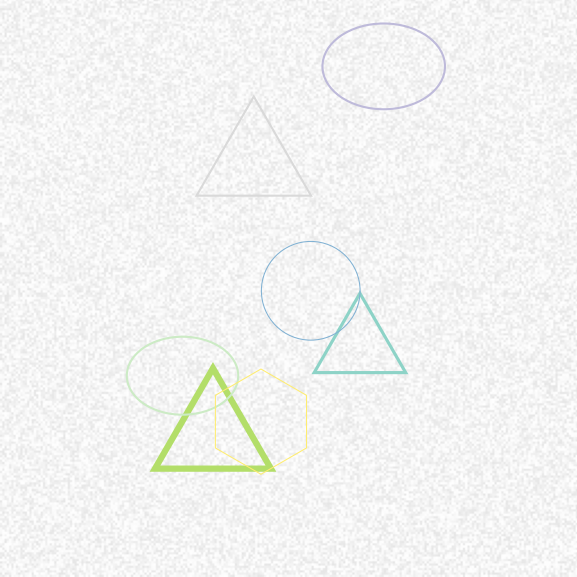[{"shape": "triangle", "thickness": 1.5, "radius": 0.46, "center": [0.623, 0.4]}, {"shape": "oval", "thickness": 1, "radius": 0.53, "center": [0.664, 0.884]}, {"shape": "circle", "thickness": 0.5, "radius": 0.43, "center": [0.538, 0.496]}, {"shape": "triangle", "thickness": 3, "radius": 0.58, "center": [0.369, 0.246]}, {"shape": "triangle", "thickness": 1, "radius": 0.57, "center": [0.439, 0.718]}, {"shape": "oval", "thickness": 1, "radius": 0.48, "center": [0.316, 0.349]}, {"shape": "hexagon", "thickness": 0.5, "radius": 0.46, "center": [0.452, 0.269]}]